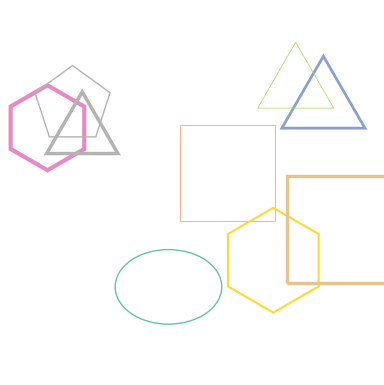[{"shape": "oval", "thickness": 1, "radius": 0.69, "center": [0.438, 0.255]}, {"shape": "square", "thickness": 0.5, "radius": 0.62, "center": [0.592, 0.55]}, {"shape": "triangle", "thickness": 2, "radius": 0.62, "center": [0.84, 0.729]}, {"shape": "hexagon", "thickness": 3, "radius": 0.55, "center": [0.123, 0.668]}, {"shape": "triangle", "thickness": 0.5, "radius": 0.57, "center": [0.768, 0.776]}, {"shape": "hexagon", "thickness": 1.5, "radius": 0.68, "center": [0.71, 0.324]}, {"shape": "square", "thickness": 2.5, "radius": 0.7, "center": [0.886, 0.403]}, {"shape": "pentagon", "thickness": 1, "radius": 0.51, "center": [0.188, 0.727]}, {"shape": "triangle", "thickness": 2.5, "radius": 0.53, "center": [0.214, 0.655]}]